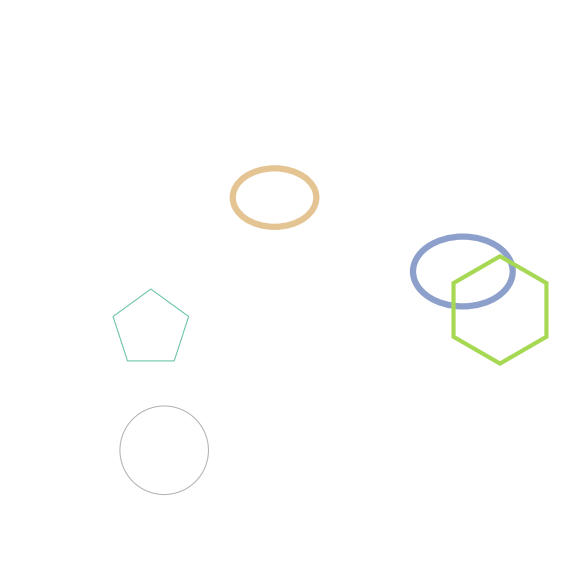[{"shape": "pentagon", "thickness": 0.5, "radius": 0.34, "center": [0.261, 0.43]}, {"shape": "oval", "thickness": 3, "radius": 0.43, "center": [0.801, 0.529]}, {"shape": "hexagon", "thickness": 2, "radius": 0.46, "center": [0.866, 0.462]}, {"shape": "oval", "thickness": 3, "radius": 0.36, "center": [0.475, 0.657]}, {"shape": "circle", "thickness": 0.5, "radius": 0.38, "center": [0.284, 0.219]}]